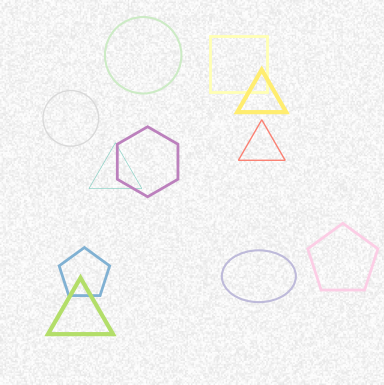[{"shape": "triangle", "thickness": 0.5, "radius": 0.4, "center": [0.3, 0.55]}, {"shape": "square", "thickness": 2, "radius": 0.37, "center": [0.62, 0.834]}, {"shape": "oval", "thickness": 1.5, "radius": 0.48, "center": [0.672, 0.282]}, {"shape": "triangle", "thickness": 1, "radius": 0.35, "center": [0.68, 0.619]}, {"shape": "pentagon", "thickness": 2, "radius": 0.35, "center": [0.219, 0.288]}, {"shape": "triangle", "thickness": 3, "radius": 0.49, "center": [0.209, 0.181]}, {"shape": "pentagon", "thickness": 2, "radius": 0.48, "center": [0.891, 0.324]}, {"shape": "circle", "thickness": 1, "radius": 0.36, "center": [0.184, 0.693]}, {"shape": "hexagon", "thickness": 2, "radius": 0.45, "center": [0.383, 0.58]}, {"shape": "circle", "thickness": 1.5, "radius": 0.5, "center": [0.372, 0.856]}, {"shape": "triangle", "thickness": 3, "radius": 0.37, "center": [0.68, 0.745]}]